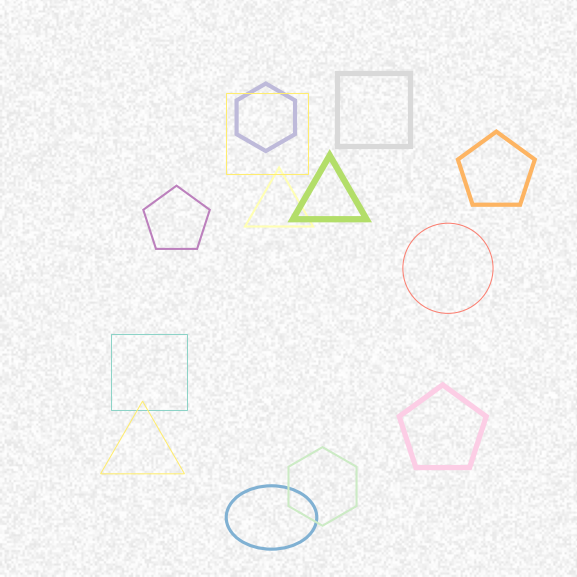[{"shape": "square", "thickness": 0.5, "radius": 0.33, "center": [0.259, 0.356]}, {"shape": "triangle", "thickness": 1, "radius": 0.34, "center": [0.483, 0.641]}, {"shape": "hexagon", "thickness": 2, "radius": 0.29, "center": [0.46, 0.796]}, {"shape": "circle", "thickness": 0.5, "radius": 0.39, "center": [0.776, 0.535]}, {"shape": "oval", "thickness": 1.5, "radius": 0.39, "center": [0.47, 0.103]}, {"shape": "pentagon", "thickness": 2, "radius": 0.35, "center": [0.859, 0.701]}, {"shape": "triangle", "thickness": 3, "radius": 0.37, "center": [0.571, 0.656]}, {"shape": "pentagon", "thickness": 2.5, "radius": 0.4, "center": [0.767, 0.254]}, {"shape": "square", "thickness": 2.5, "radius": 0.32, "center": [0.647, 0.809]}, {"shape": "pentagon", "thickness": 1, "radius": 0.3, "center": [0.306, 0.617]}, {"shape": "hexagon", "thickness": 1, "radius": 0.34, "center": [0.558, 0.157]}, {"shape": "square", "thickness": 0.5, "radius": 0.35, "center": [0.462, 0.768]}, {"shape": "triangle", "thickness": 0.5, "radius": 0.42, "center": [0.247, 0.221]}]